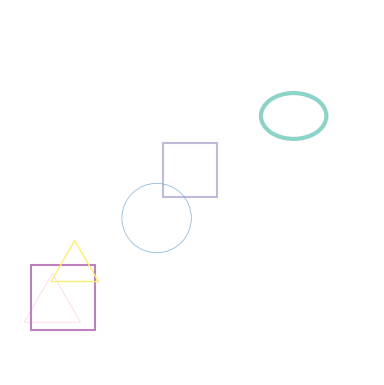[{"shape": "oval", "thickness": 3, "radius": 0.43, "center": [0.763, 0.699]}, {"shape": "square", "thickness": 1.5, "radius": 0.35, "center": [0.493, 0.559]}, {"shape": "circle", "thickness": 0.5, "radius": 0.45, "center": [0.407, 0.434]}, {"shape": "triangle", "thickness": 0.5, "radius": 0.42, "center": [0.136, 0.205]}, {"shape": "square", "thickness": 1.5, "radius": 0.42, "center": [0.163, 0.227]}, {"shape": "triangle", "thickness": 1, "radius": 0.36, "center": [0.194, 0.304]}]